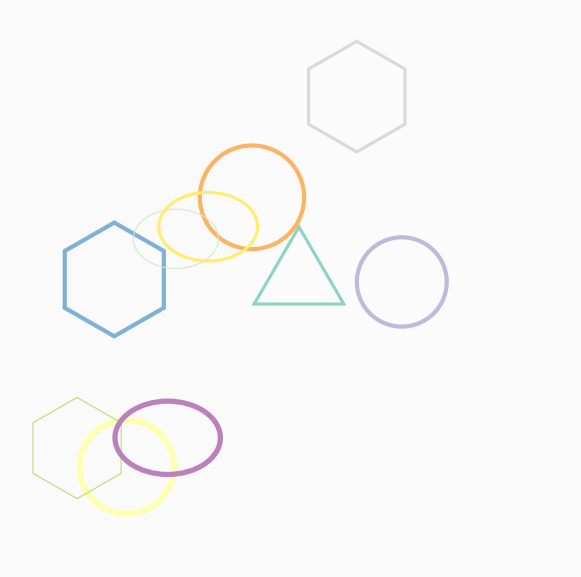[{"shape": "triangle", "thickness": 1.5, "radius": 0.45, "center": [0.514, 0.517]}, {"shape": "circle", "thickness": 3, "radius": 0.41, "center": [0.218, 0.191]}, {"shape": "circle", "thickness": 2, "radius": 0.39, "center": [0.691, 0.511]}, {"shape": "hexagon", "thickness": 2, "radius": 0.49, "center": [0.197, 0.515]}, {"shape": "circle", "thickness": 2, "radius": 0.45, "center": [0.433, 0.658]}, {"shape": "hexagon", "thickness": 0.5, "radius": 0.44, "center": [0.133, 0.223]}, {"shape": "hexagon", "thickness": 1.5, "radius": 0.48, "center": [0.614, 0.832]}, {"shape": "oval", "thickness": 2.5, "radius": 0.45, "center": [0.288, 0.241]}, {"shape": "oval", "thickness": 0.5, "radius": 0.37, "center": [0.303, 0.586]}, {"shape": "oval", "thickness": 1.5, "radius": 0.42, "center": [0.358, 0.607]}]